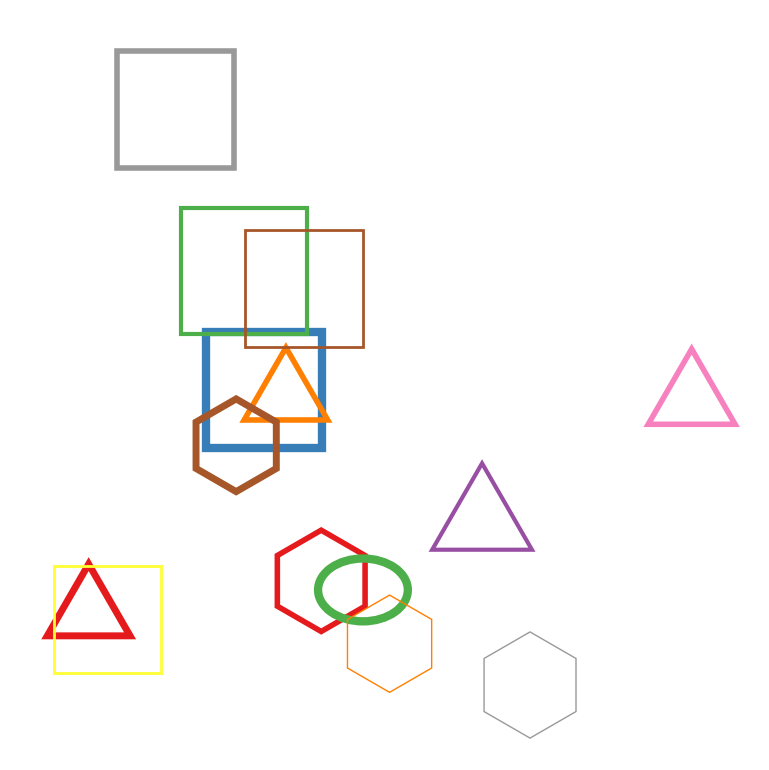[{"shape": "hexagon", "thickness": 2, "radius": 0.33, "center": [0.417, 0.246]}, {"shape": "triangle", "thickness": 2.5, "radius": 0.31, "center": [0.115, 0.205]}, {"shape": "square", "thickness": 3, "radius": 0.38, "center": [0.343, 0.493]}, {"shape": "oval", "thickness": 3, "radius": 0.29, "center": [0.471, 0.234]}, {"shape": "square", "thickness": 1.5, "radius": 0.41, "center": [0.317, 0.648]}, {"shape": "triangle", "thickness": 1.5, "radius": 0.37, "center": [0.626, 0.323]}, {"shape": "hexagon", "thickness": 0.5, "radius": 0.32, "center": [0.506, 0.164]}, {"shape": "triangle", "thickness": 2, "radius": 0.31, "center": [0.371, 0.486]}, {"shape": "square", "thickness": 1, "radius": 0.35, "center": [0.14, 0.195]}, {"shape": "hexagon", "thickness": 2.5, "radius": 0.3, "center": [0.307, 0.422]}, {"shape": "square", "thickness": 1, "radius": 0.38, "center": [0.395, 0.625]}, {"shape": "triangle", "thickness": 2, "radius": 0.33, "center": [0.898, 0.482]}, {"shape": "square", "thickness": 2, "radius": 0.38, "center": [0.228, 0.858]}, {"shape": "hexagon", "thickness": 0.5, "radius": 0.34, "center": [0.688, 0.11]}]